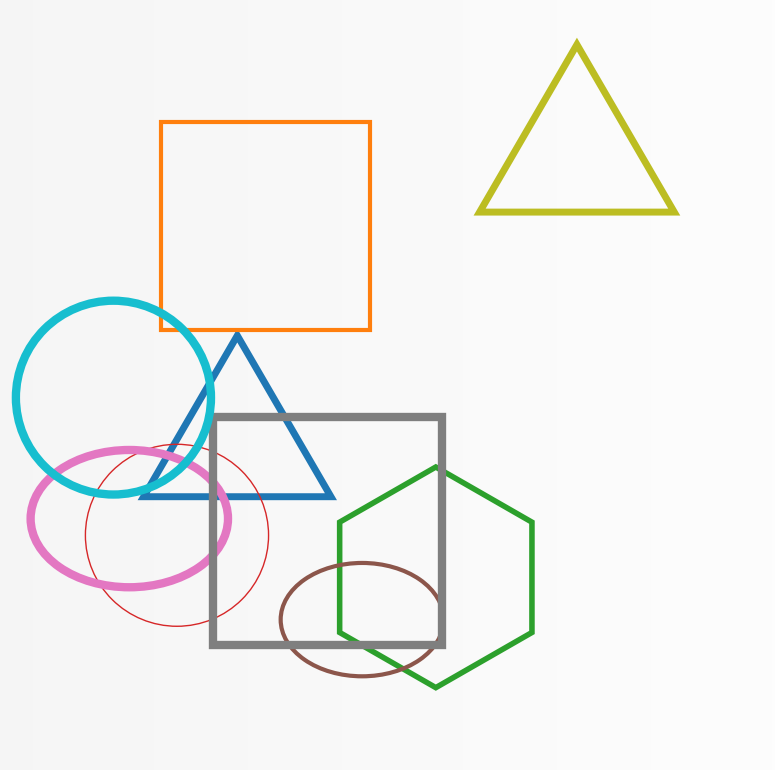[{"shape": "triangle", "thickness": 2.5, "radius": 0.7, "center": [0.306, 0.425]}, {"shape": "square", "thickness": 1.5, "radius": 0.67, "center": [0.342, 0.706]}, {"shape": "hexagon", "thickness": 2, "radius": 0.72, "center": [0.562, 0.25]}, {"shape": "circle", "thickness": 0.5, "radius": 0.59, "center": [0.228, 0.305]}, {"shape": "oval", "thickness": 1.5, "radius": 0.53, "center": [0.467, 0.195]}, {"shape": "oval", "thickness": 3, "radius": 0.64, "center": [0.167, 0.326]}, {"shape": "square", "thickness": 3, "radius": 0.74, "center": [0.423, 0.31]}, {"shape": "triangle", "thickness": 2.5, "radius": 0.73, "center": [0.744, 0.797]}, {"shape": "circle", "thickness": 3, "radius": 0.63, "center": [0.146, 0.484]}]